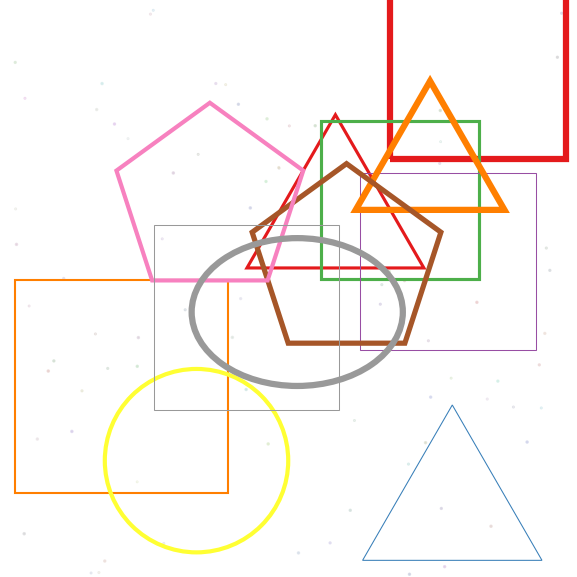[{"shape": "square", "thickness": 3, "radius": 0.76, "center": [0.827, 0.877]}, {"shape": "triangle", "thickness": 1.5, "radius": 0.88, "center": [0.581, 0.624]}, {"shape": "triangle", "thickness": 0.5, "radius": 0.9, "center": [0.783, 0.119]}, {"shape": "square", "thickness": 1.5, "radius": 0.69, "center": [0.692, 0.653]}, {"shape": "square", "thickness": 0.5, "radius": 0.76, "center": [0.776, 0.546]}, {"shape": "triangle", "thickness": 3, "radius": 0.74, "center": [0.745, 0.71]}, {"shape": "square", "thickness": 1, "radius": 0.92, "center": [0.211, 0.33]}, {"shape": "circle", "thickness": 2, "radius": 0.79, "center": [0.34, 0.201]}, {"shape": "pentagon", "thickness": 2.5, "radius": 0.86, "center": [0.6, 0.544]}, {"shape": "pentagon", "thickness": 2, "radius": 0.85, "center": [0.363, 0.651]}, {"shape": "square", "thickness": 0.5, "radius": 0.8, "center": [0.427, 0.449]}, {"shape": "oval", "thickness": 3, "radius": 0.91, "center": [0.515, 0.459]}]